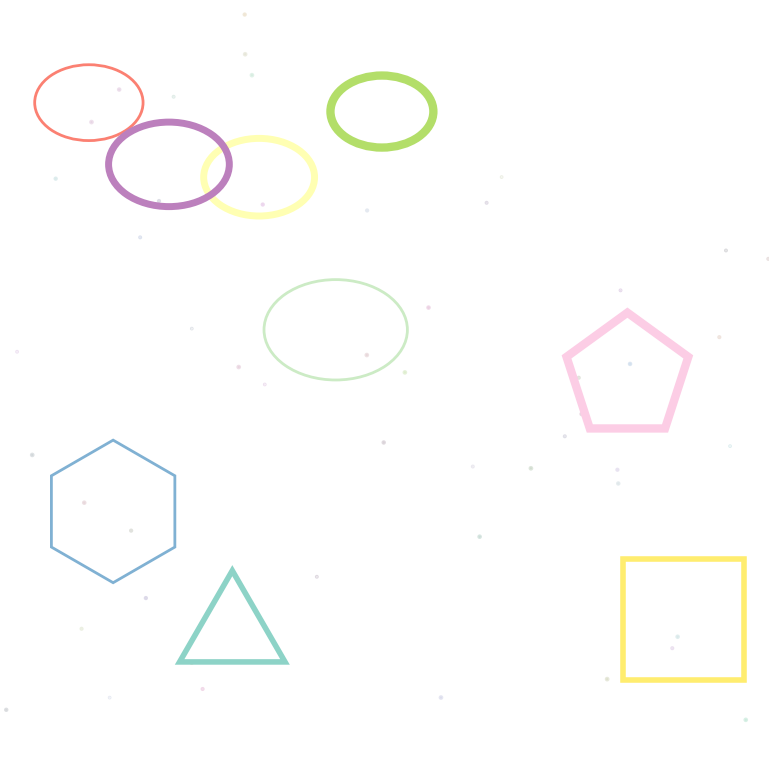[{"shape": "triangle", "thickness": 2, "radius": 0.4, "center": [0.302, 0.18]}, {"shape": "oval", "thickness": 2.5, "radius": 0.36, "center": [0.337, 0.77]}, {"shape": "oval", "thickness": 1, "radius": 0.35, "center": [0.115, 0.867]}, {"shape": "hexagon", "thickness": 1, "radius": 0.46, "center": [0.147, 0.336]}, {"shape": "oval", "thickness": 3, "radius": 0.33, "center": [0.496, 0.855]}, {"shape": "pentagon", "thickness": 3, "radius": 0.42, "center": [0.815, 0.511]}, {"shape": "oval", "thickness": 2.5, "radius": 0.39, "center": [0.219, 0.787]}, {"shape": "oval", "thickness": 1, "radius": 0.47, "center": [0.436, 0.572]}, {"shape": "square", "thickness": 2, "radius": 0.39, "center": [0.887, 0.195]}]